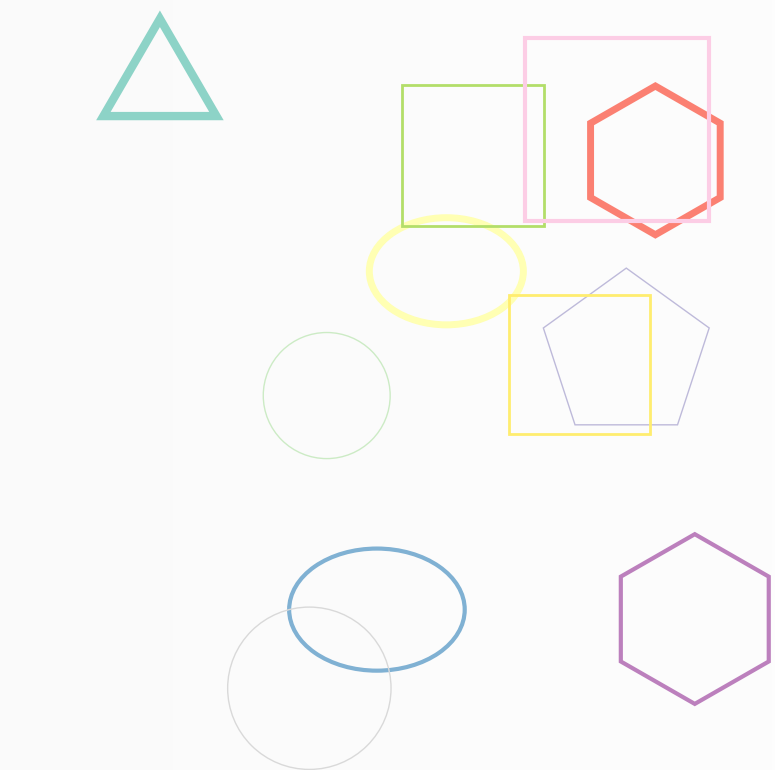[{"shape": "triangle", "thickness": 3, "radius": 0.42, "center": [0.206, 0.891]}, {"shape": "oval", "thickness": 2.5, "radius": 0.5, "center": [0.576, 0.648]}, {"shape": "pentagon", "thickness": 0.5, "radius": 0.56, "center": [0.808, 0.539]}, {"shape": "hexagon", "thickness": 2.5, "radius": 0.48, "center": [0.846, 0.792]}, {"shape": "oval", "thickness": 1.5, "radius": 0.57, "center": [0.486, 0.208]}, {"shape": "square", "thickness": 1, "radius": 0.46, "center": [0.611, 0.798]}, {"shape": "square", "thickness": 1.5, "radius": 0.59, "center": [0.796, 0.832]}, {"shape": "circle", "thickness": 0.5, "radius": 0.53, "center": [0.399, 0.106]}, {"shape": "hexagon", "thickness": 1.5, "radius": 0.55, "center": [0.896, 0.196]}, {"shape": "circle", "thickness": 0.5, "radius": 0.41, "center": [0.422, 0.486]}, {"shape": "square", "thickness": 1, "radius": 0.45, "center": [0.748, 0.526]}]